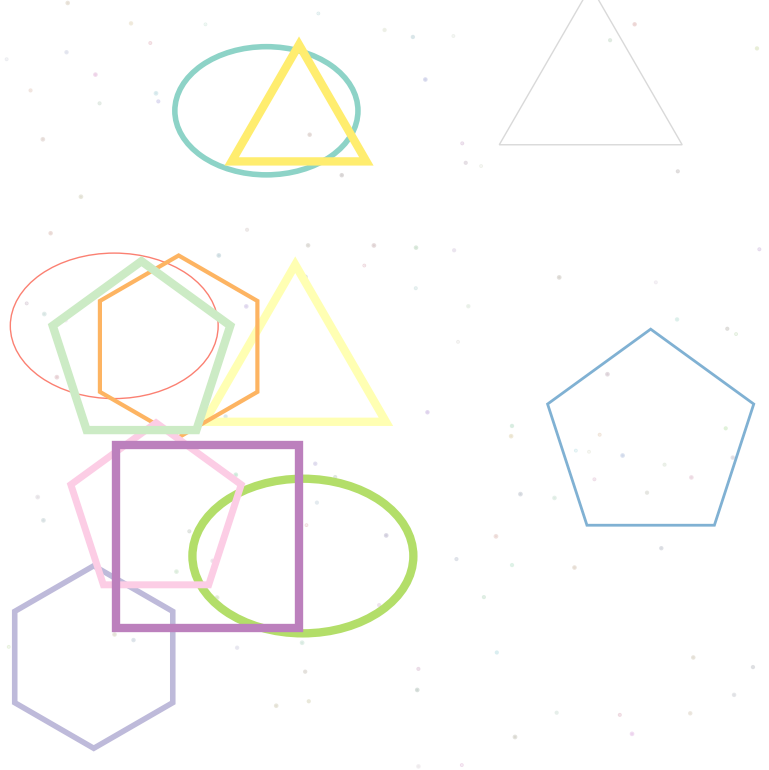[{"shape": "oval", "thickness": 2, "radius": 0.59, "center": [0.346, 0.856]}, {"shape": "triangle", "thickness": 3, "radius": 0.68, "center": [0.383, 0.52]}, {"shape": "hexagon", "thickness": 2, "radius": 0.59, "center": [0.122, 0.147]}, {"shape": "oval", "thickness": 0.5, "radius": 0.67, "center": [0.148, 0.577]}, {"shape": "pentagon", "thickness": 1, "radius": 0.7, "center": [0.845, 0.432]}, {"shape": "hexagon", "thickness": 1.5, "radius": 0.59, "center": [0.232, 0.55]}, {"shape": "oval", "thickness": 3, "radius": 0.72, "center": [0.393, 0.278]}, {"shape": "pentagon", "thickness": 2.5, "radius": 0.58, "center": [0.203, 0.335]}, {"shape": "triangle", "thickness": 0.5, "radius": 0.69, "center": [0.767, 0.881]}, {"shape": "square", "thickness": 3, "radius": 0.59, "center": [0.27, 0.304]}, {"shape": "pentagon", "thickness": 3, "radius": 0.61, "center": [0.184, 0.54]}, {"shape": "triangle", "thickness": 3, "radius": 0.51, "center": [0.388, 0.841]}]